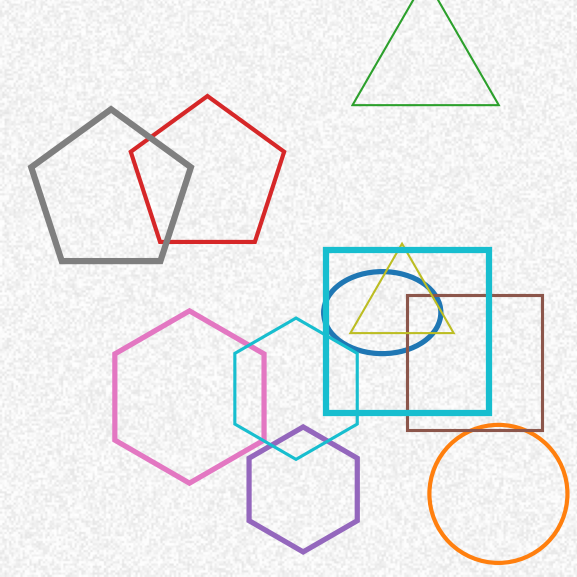[{"shape": "oval", "thickness": 2.5, "radius": 0.51, "center": [0.662, 0.458]}, {"shape": "circle", "thickness": 2, "radius": 0.6, "center": [0.863, 0.144]}, {"shape": "triangle", "thickness": 1, "radius": 0.73, "center": [0.737, 0.89]}, {"shape": "pentagon", "thickness": 2, "radius": 0.7, "center": [0.359, 0.693]}, {"shape": "hexagon", "thickness": 2.5, "radius": 0.54, "center": [0.525, 0.152]}, {"shape": "square", "thickness": 1.5, "radius": 0.59, "center": [0.822, 0.371]}, {"shape": "hexagon", "thickness": 2.5, "radius": 0.75, "center": [0.328, 0.312]}, {"shape": "pentagon", "thickness": 3, "radius": 0.73, "center": [0.192, 0.665]}, {"shape": "triangle", "thickness": 1, "radius": 0.52, "center": [0.696, 0.474]}, {"shape": "square", "thickness": 3, "radius": 0.71, "center": [0.705, 0.424]}, {"shape": "hexagon", "thickness": 1.5, "radius": 0.61, "center": [0.513, 0.326]}]